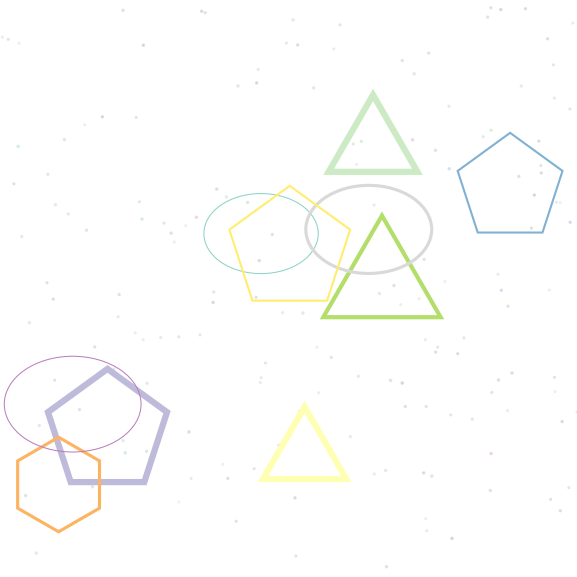[{"shape": "oval", "thickness": 0.5, "radius": 0.5, "center": [0.452, 0.595]}, {"shape": "triangle", "thickness": 3, "radius": 0.42, "center": [0.527, 0.211]}, {"shape": "pentagon", "thickness": 3, "radius": 0.54, "center": [0.186, 0.252]}, {"shape": "pentagon", "thickness": 1, "radius": 0.48, "center": [0.883, 0.674]}, {"shape": "hexagon", "thickness": 1.5, "radius": 0.41, "center": [0.101, 0.16]}, {"shape": "triangle", "thickness": 2, "radius": 0.59, "center": [0.661, 0.509]}, {"shape": "oval", "thickness": 1.5, "radius": 0.54, "center": [0.639, 0.602]}, {"shape": "oval", "thickness": 0.5, "radius": 0.59, "center": [0.126, 0.299]}, {"shape": "triangle", "thickness": 3, "radius": 0.44, "center": [0.646, 0.746]}, {"shape": "pentagon", "thickness": 1, "radius": 0.55, "center": [0.502, 0.567]}]